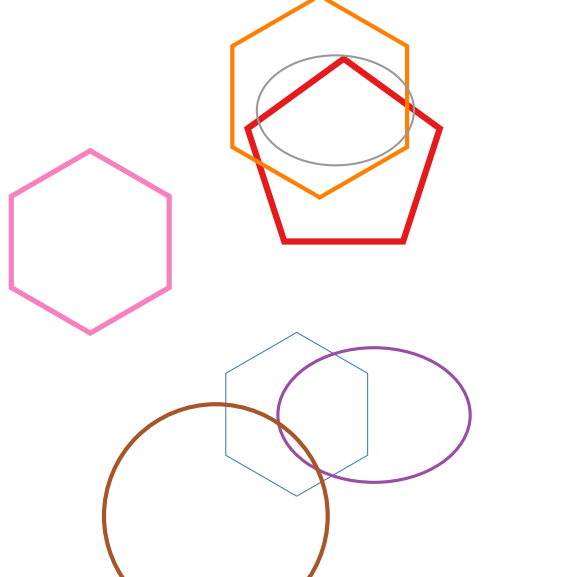[{"shape": "pentagon", "thickness": 3, "radius": 0.87, "center": [0.595, 0.722]}, {"shape": "hexagon", "thickness": 0.5, "radius": 0.71, "center": [0.514, 0.282]}, {"shape": "oval", "thickness": 1.5, "radius": 0.83, "center": [0.648, 0.28]}, {"shape": "hexagon", "thickness": 2, "radius": 0.87, "center": [0.554, 0.832]}, {"shape": "circle", "thickness": 2, "radius": 0.97, "center": [0.374, 0.105]}, {"shape": "hexagon", "thickness": 2.5, "radius": 0.79, "center": [0.156, 0.58]}, {"shape": "oval", "thickness": 1, "radius": 0.68, "center": [0.581, 0.808]}]